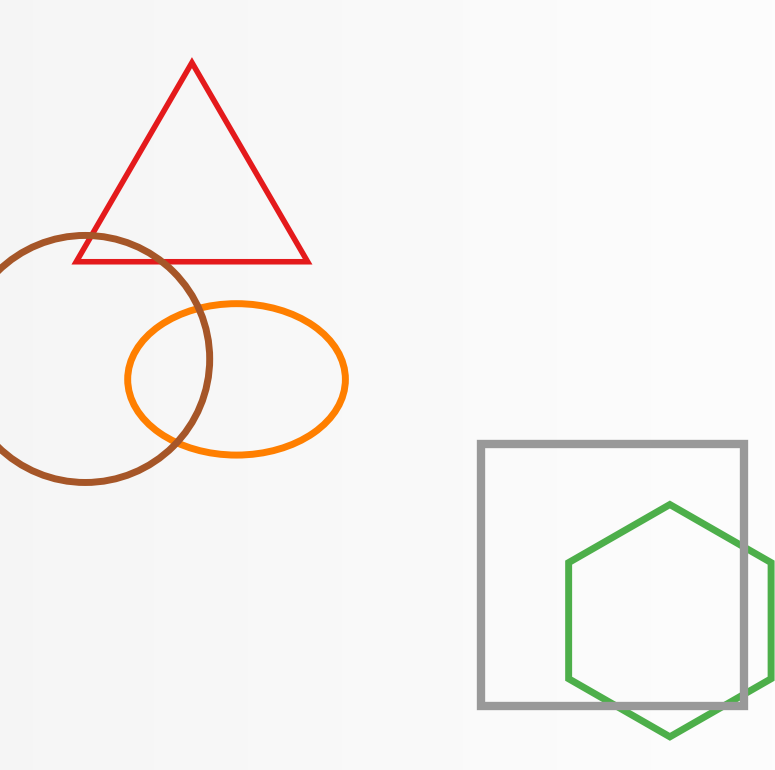[{"shape": "triangle", "thickness": 2, "radius": 0.86, "center": [0.248, 0.746]}, {"shape": "hexagon", "thickness": 2.5, "radius": 0.75, "center": [0.864, 0.194]}, {"shape": "oval", "thickness": 2.5, "radius": 0.7, "center": [0.305, 0.507]}, {"shape": "circle", "thickness": 2.5, "radius": 0.8, "center": [0.11, 0.534]}, {"shape": "square", "thickness": 3, "radius": 0.85, "center": [0.791, 0.253]}]